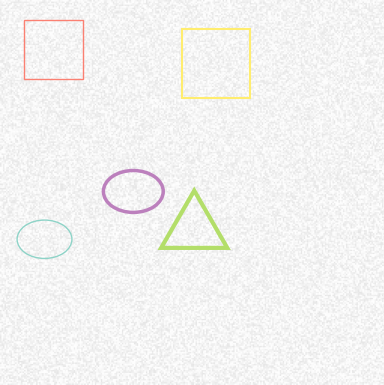[{"shape": "oval", "thickness": 1, "radius": 0.36, "center": [0.116, 0.379]}, {"shape": "square", "thickness": 1, "radius": 0.38, "center": [0.139, 0.872]}, {"shape": "triangle", "thickness": 3, "radius": 0.5, "center": [0.504, 0.406]}, {"shape": "oval", "thickness": 2.5, "radius": 0.39, "center": [0.346, 0.503]}, {"shape": "square", "thickness": 1.5, "radius": 0.45, "center": [0.561, 0.835]}]